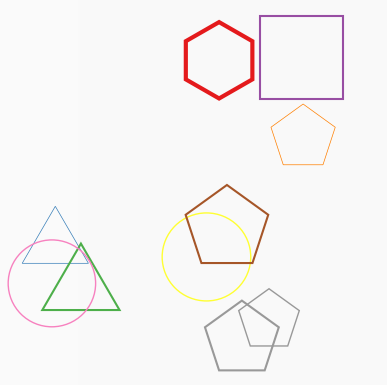[{"shape": "hexagon", "thickness": 3, "radius": 0.5, "center": [0.565, 0.843]}, {"shape": "triangle", "thickness": 0.5, "radius": 0.49, "center": [0.143, 0.365]}, {"shape": "triangle", "thickness": 1.5, "radius": 0.58, "center": [0.209, 0.252]}, {"shape": "square", "thickness": 1.5, "radius": 0.54, "center": [0.778, 0.85]}, {"shape": "pentagon", "thickness": 0.5, "radius": 0.44, "center": [0.782, 0.643]}, {"shape": "circle", "thickness": 1, "radius": 0.57, "center": [0.533, 0.333]}, {"shape": "pentagon", "thickness": 1.5, "radius": 0.56, "center": [0.586, 0.407]}, {"shape": "circle", "thickness": 1, "radius": 0.56, "center": [0.134, 0.264]}, {"shape": "pentagon", "thickness": 1, "radius": 0.41, "center": [0.694, 0.168]}, {"shape": "pentagon", "thickness": 1.5, "radius": 0.5, "center": [0.624, 0.119]}]